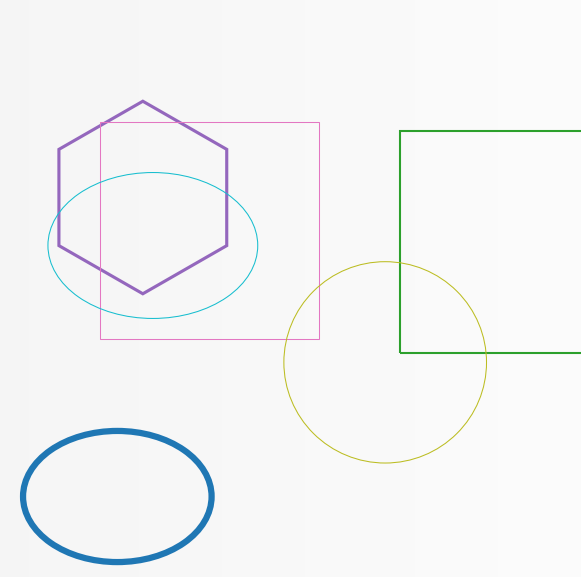[{"shape": "oval", "thickness": 3, "radius": 0.81, "center": [0.202, 0.139]}, {"shape": "square", "thickness": 1, "radius": 0.96, "center": [0.879, 0.58]}, {"shape": "hexagon", "thickness": 1.5, "radius": 0.83, "center": [0.246, 0.657]}, {"shape": "square", "thickness": 0.5, "radius": 0.94, "center": [0.361, 0.6]}, {"shape": "circle", "thickness": 0.5, "radius": 0.87, "center": [0.663, 0.372]}, {"shape": "oval", "thickness": 0.5, "radius": 0.9, "center": [0.263, 0.574]}]